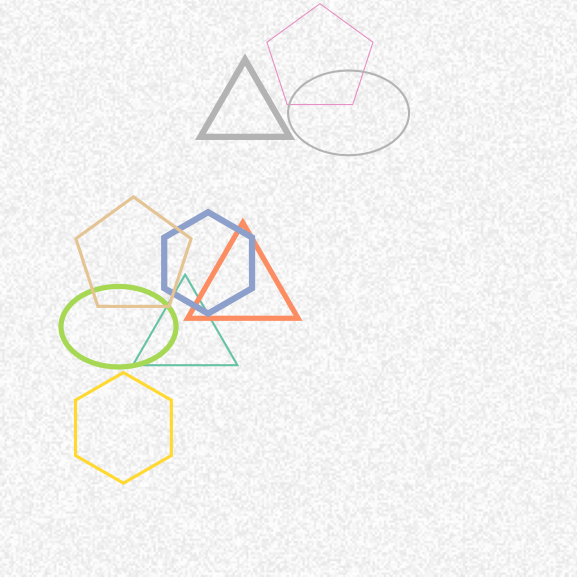[{"shape": "triangle", "thickness": 1, "radius": 0.52, "center": [0.321, 0.419]}, {"shape": "triangle", "thickness": 2.5, "radius": 0.55, "center": [0.42, 0.503]}, {"shape": "hexagon", "thickness": 3, "radius": 0.44, "center": [0.36, 0.544]}, {"shape": "pentagon", "thickness": 0.5, "radius": 0.48, "center": [0.554, 0.896]}, {"shape": "oval", "thickness": 2.5, "radius": 0.5, "center": [0.205, 0.433]}, {"shape": "hexagon", "thickness": 1.5, "radius": 0.48, "center": [0.214, 0.258]}, {"shape": "pentagon", "thickness": 1.5, "radius": 0.52, "center": [0.231, 0.553]}, {"shape": "oval", "thickness": 1, "radius": 0.52, "center": [0.604, 0.804]}, {"shape": "triangle", "thickness": 3, "radius": 0.45, "center": [0.424, 0.807]}]